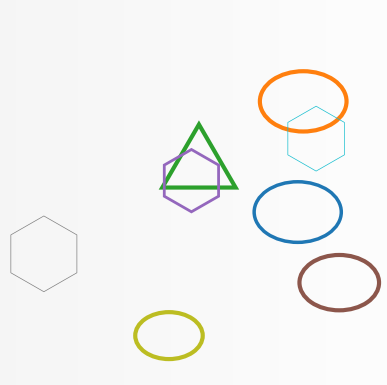[{"shape": "oval", "thickness": 2.5, "radius": 0.56, "center": [0.768, 0.449]}, {"shape": "oval", "thickness": 3, "radius": 0.56, "center": [0.782, 0.737]}, {"shape": "triangle", "thickness": 3, "radius": 0.55, "center": [0.513, 0.567]}, {"shape": "hexagon", "thickness": 2, "radius": 0.4, "center": [0.494, 0.531]}, {"shape": "oval", "thickness": 3, "radius": 0.51, "center": [0.875, 0.266]}, {"shape": "hexagon", "thickness": 0.5, "radius": 0.49, "center": [0.113, 0.341]}, {"shape": "oval", "thickness": 3, "radius": 0.44, "center": [0.436, 0.128]}, {"shape": "hexagon", "thickness": 0.5, "radius": 0.42, "center": [0.816, 0.64]}]